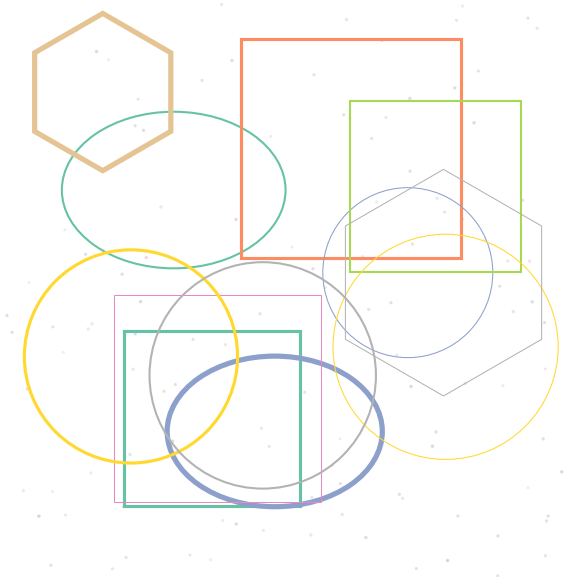[{"shape": "oval", "thickness": 1, "radius": 0.97, "center": [0.301, 0.67]}, {"shape": "square", "thickness": 1.5, "radius": 0.76, "center": [0.367, 0.275]}, {"shape": "square", "thickness": 1.5, "radius": 0.95, "center": [0.608, 0.743]}, {"shape": "circle", "thickness": 0.5, "radius": 0.74, "center": [0.706, 0.527]}, {"shape": "oval", "thickness": 2.5, "radius": 0.93, "center": [0.476, 0.252]}, {"shape": "square", "thickness": 0.5, "radius": 0.9, "center": [0.377, 0.309]}, {"shape": "square", "thickness": 1, "radius": 0.74, "center": [0.754, 0.677]}, {"shape": "circle", "thickness": 1.5, "radius": 0.92, "center": [0.227, 0.382]}, {"shape": "circle", "thickness": 0.5, "radius": 0.97, "center": [0.772, 0.399]}, {"shape": "hexagon", "thickness": 2.5, "radius": 0.68, "center": [0.178, 0.84]}, {"shape": "hexagon", "thickness": 0.5, "radius": 0.98, "center": [0.768, 0.51]}, {"shape": "circle", "thickness": 1, "radius": 0.98, "center": [0.455, 0.349]}]